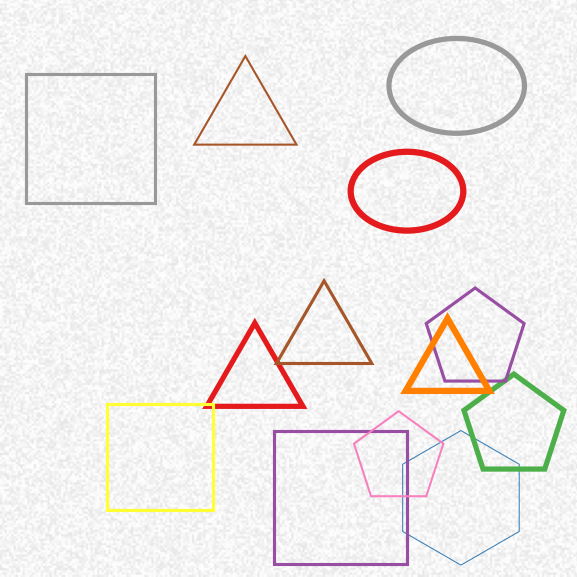[{"shape": "triangle", "thickness": 2.5, "radius": 0.48, "center": [0.441, 0.344]}, {"shape": "oval", "thickness": 3, "radius": 0.49, "center": [0.705, 0.668]}, {"shape": "hexagon", "thickness": 0.5, "radius": 0.58, "center": [0.798, 0.137]}, {"shape": "pentagon", "thickness": 2.5, "radius": 0.45, "center": [0.89, 0.26]}, {"shape": "pentagon", "thickness": 1.5, "radius": 0.45, "center": [0.823, 0.411]}, {"shape": "square", "thickness": 1.5, "radius": 0.58, "center": [0.59, 0.138]}, {"shape": "triangle", "thickness": 3, "radius": 0.42, "center": [0.775, 0.364]}, {"shape": "square", "thickness": 1.5, "radius": 0.46, "center": [0.277, 0.207]}, {"shape": "triangle", "thickness": 1.5, "radius": 0.48, "center": [0.561, 0.417]}, {"shape": "triangle", "thickness": 1, "radius": 0.51, "center": [0.425, 0.8]}, {"shape": "pentagon", "thickness": 1, "radius": 0.41, "center": [0.69, 0.206]}, {"shape": "square", "thickness": 1.5, "radius": 0.56, "center": [0.157, 0.76]}, {"shape": "oval", "thickness": 2.5, "radius": 0.59, "center": [0.791, 0.85]}]